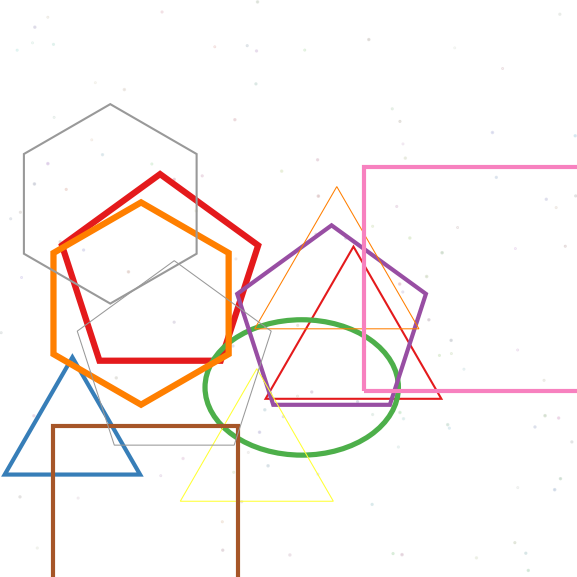[{"shape": "triangle", "thickness": 1, "radius": 0.88, "center": [0.612, 0.396]}, {"shape": "pentagon", "thickness": 3, "radius": 0.89, "center": [0.277, 0.519]}, {"shape": "triangle", "thickness": 2, "radius": 0.68, "center": [0.125, 0.245]}, {"shape": "oval", "thickness": 2.5, "radius": 0.84, "center": [0.522, 0.328]}, {"shape": "pentagon", "thickness": 2, "radius": 0.86, "center": [0.574, 0.437]}, {"shape": "hexagon", "thickness": 3, "radius": 0.88, "center": [0.244, 0.474]}, {"shape": "triangle", "thickness": 0.5, "radius": 0.82, "center": [0.583, 0.512]}, {"shape": "triangle", "thickness": 0.5, "radius": 0.77, "center": [0.445, 0.208]}, {"shape": "square", "thickness": 2, "radius": 0.8, "center": [0.252, 0.102]}, {"shape": "square", "thickness": 2, "radius": 0.97, "center": [0.823, 0.516]}, {"shape": "hexagon", "thickness": 1, "radius": 0.86, "center": [0.191, 0.646]}, {"shape": "pentagon", "thickness": 0.5, "radius": 0.88, "center": [0.302, 0.371]}]